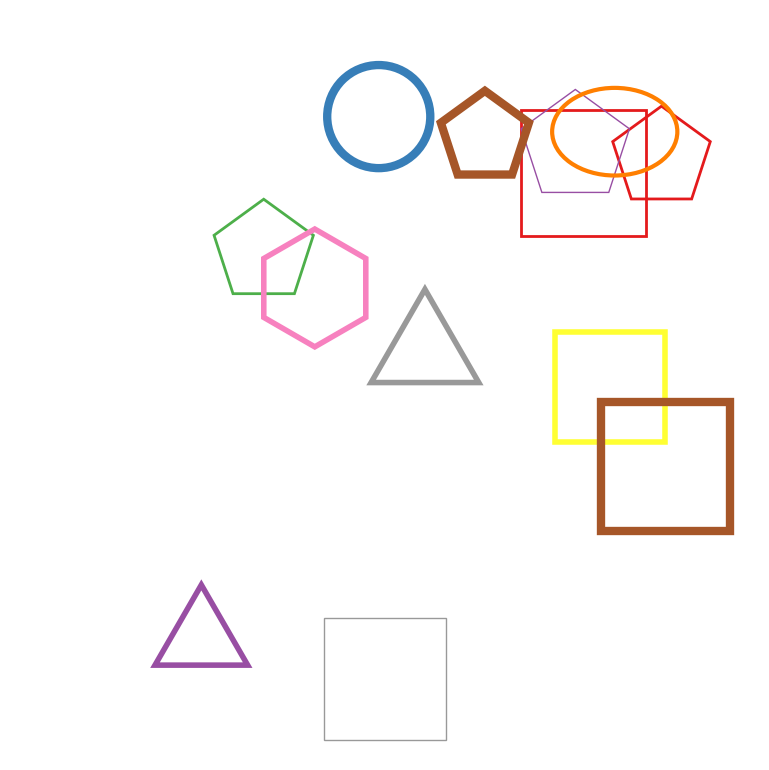[{"shape": "square", "thickness": 1, "radius": 0.41, "center": [0.758, 0.775]}, {"shape": "pentagon", "thickness": 1, "radius": 0.33, "center": [0.859, 0.796]}, {"shape": "circle", "thickness": 3, "radius": 0.33, "center": [0.492, 0.849]}, {"shape": "pentagon", "thickness": 1, "radius": 0.34, "center": [0.342, 0.673]}, {"shape": "pentagon", "thickness": 0.5, "radius": 0.37, "center": [0.747, 0.81]}, {"shape": "triangle", "thickness": 2, "radius": 0.35, "center": [0.261, 0.171]}, {"shape": "oval", "thickness": 1.5, "radius": 0.41, "center": [0.798, 0.829]}, {"shape": "square", "thickness": 2, "radius": 0.36, "center": [0.792, 0.498]}, {"shape": "square", "thickness": 3, "radius": 0.42, "center": [0.864, 0.394]}, {"shape": "pentagon", "thickness": 3, "radius": 0.3, "center": [0.63, 0.822]}, {"shape": "hexagon", "thickness": 2, "radius": 0.38, "center": [0.409, 0.626]}, {"shape": "triangle", "thickness": 2, "radius": 0.4, "center": [0.552, 0.544]}, {"shape": "square", "thickness": 0.5, "radius": 0.4, "center": [0.5, 0.118]}]